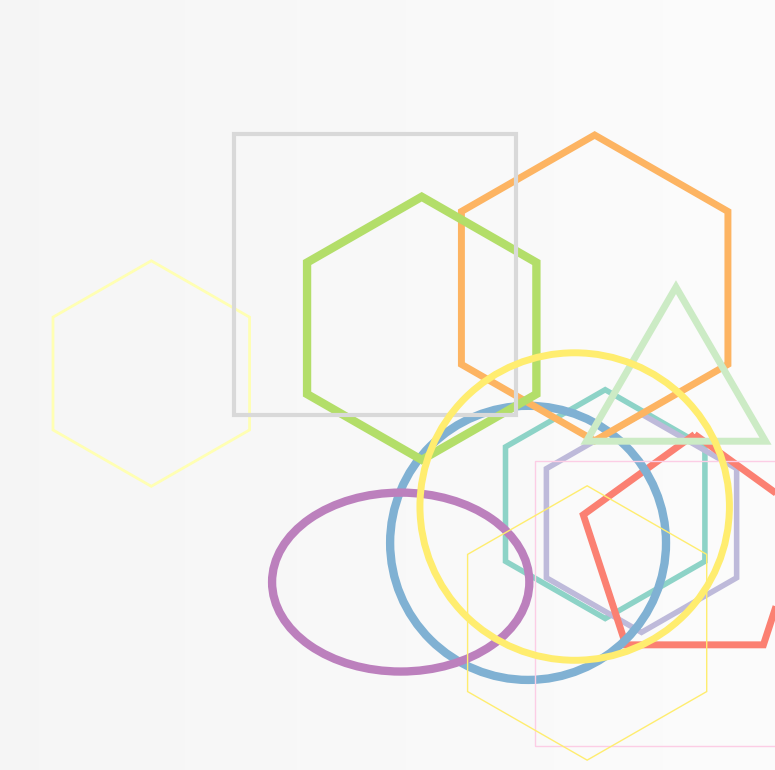[{"shape": "hexagon", "thickness": 2, "radius": 0.74, "center": [0.781, 0.345]}, {"shape": "hexagon", "thickness": 1, "radius": 0.73, "center": [0.195, 0.515]}, {"shape": "hexagon", "thickness": 2, "radius": 0.71, "center": [0.828, 0.321]}, {"shape": "pentagon", "thickness": 2.5, "radius": 0.76, "center": [0.896, 0.285]}, {"shape": "circle", "thickness": 3, "radius": 0.89, "center": [0.681, 0.295]}, {"shape": "hexagon", "thickness": 2.5, "radius": 0.99, "center": [0.767, 0.626]}, {"shape": "hexagon", "thickness": 3, "radius": 0.85, "center": [0.544, 0.574]}, {"shape": "square", "thickness": 0.5, "radius": 0.93, "center": [0.875, 0.216]}, {"shape": "square", "thickness": 1.5, "radius": 0.91, "center": [0.483, 0.643]}, {"shape": "oval", "thickness": 3, "radius": 0.83, "center": [0.517, 0.244]}, {"shape": "triangle", "thickness": 2.5, "radius": 0.67, "center": [0.872, 0.494]}, {"shape": "circle", "thickness": 2.5, "radius": 1.0, "center": [0.742, 0.342]}, {"shape": "hexagon", "thickness": 0.5, "radius": 0.89, "center": [0.758, 0.191]}]